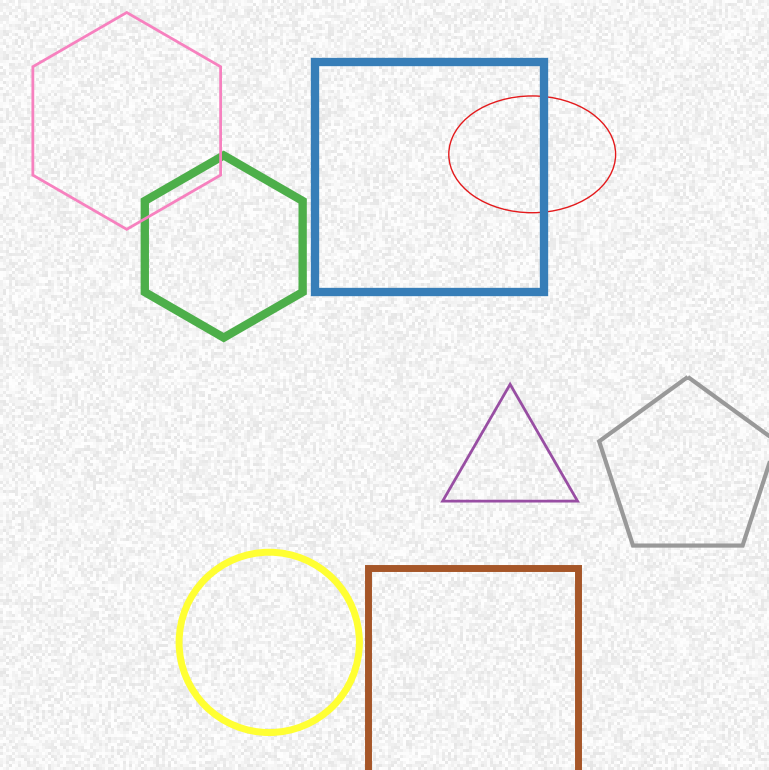[{"shape": "oval", "thickness": 0.5, "radius": 0.54, "center": [0.691, 0.8]}, {"shape": "square", "thickness": 3, "radius": 0.74, "center": [0.558, 0.77]}, {"shape": "hexagon", "thickness": 3, "radius": 0.59, "center": [0.291, 0.68]}, {"shape": "triangle", "thickness": 1, "radius": 0.51, "center": [0.662, 0.4]}, {"shape": "circle", "thickness": 2.5, "radius": 0.59, "center": [0.35, 0.166]}, {"shape": "square", "thickness": 2.5, "radius": 0.68, "center": [0.614, 0.126]}, {"shape": "hexagon", "thickness": 1, "radius": 0.7, "center": [0.165, 0.843]}, {"shape": "pentagon", "thickness": 1.5, "radius": 0.61, "center": [0.893, 0.389]}]